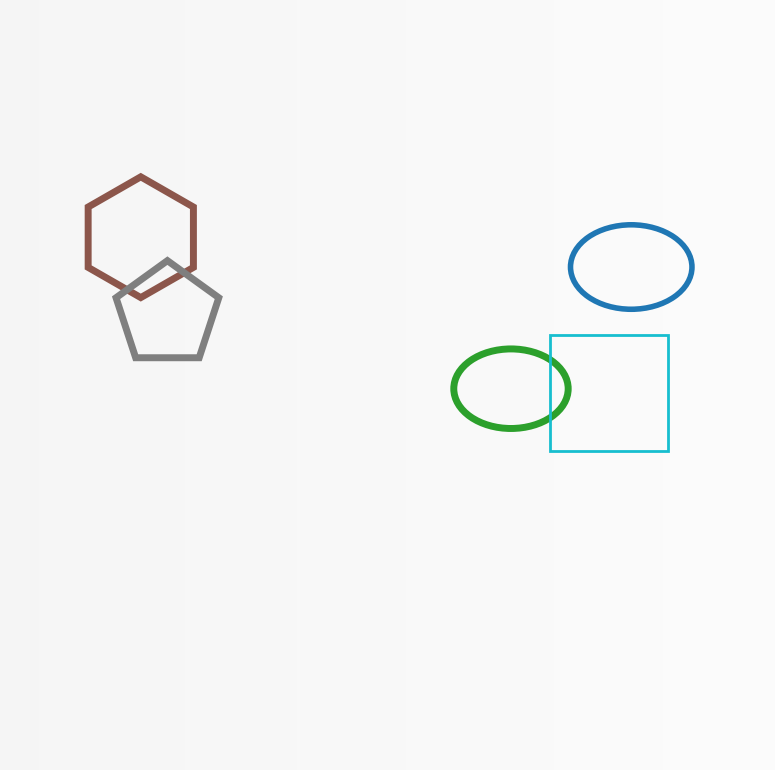[{"shape": "oval", "thickness": 2, "radius": 0.39, "center": [0.814, 0.653]}, {"shape": "oval", "thickness": 2.5, "radius": 0.37, "center": [0.659, 0.495]}, {"shape": "hexagon", "thickness": 2.5, "radius": 0.39, "center": [0.182, 0.692]}, {"shape": "pentagon", "thickness": 2.5, "radius": 0.35, "center": [0.216, 0.592]}, {"shape": "square", "thickness": 1, "radius": 0.38, "center": [0.786, 0.49]}]